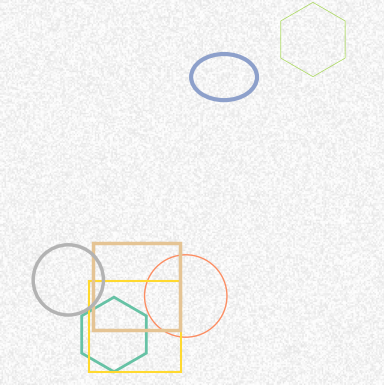[{"shape": "hexagon", "thickness": 2, "radius": 0.48, "center": [0.296, 0.131]}, {"shape": "circle", "thickness": 1, "radius": 0.54, "center": [0.482, 0.231]}, {"shape": "oval", "thickness": 3, "radius": 0.43, "center": [0.582, 0.8]}, {"shape": "hexagon", "thickness": 0.5, "radius": 0.48, "center": [0.813, 0.897]}, {"shape": "square", "thickness": 1.5, "radius": 0.6, "center": [0.35, 0.152]}, {"shape": "square", "thickness": 2.5, "radius": 0.56, "center": [0.354, 0.257]}, {"shape": "circle", "thickness": 2.5, "radius": 0.46, "center": [0.177, 0.273]}]